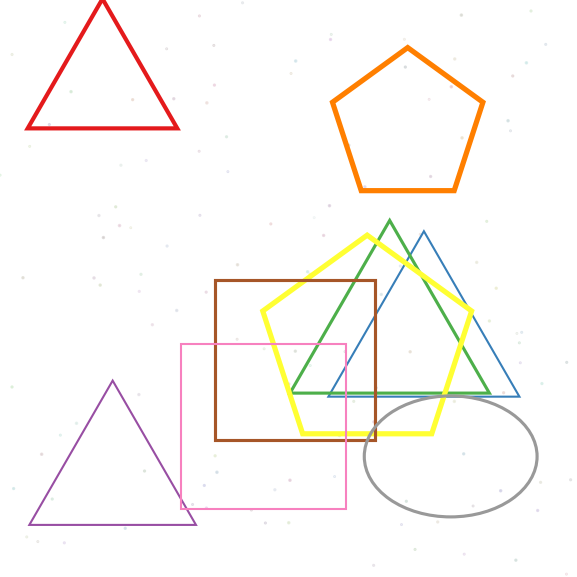[{"shape": "triangle", "thickness": 2, "radius": 0.75, "center": [0.177, 0.852]}, {"shape": "triangle", "thickness": 1, "radius": 0.95, "center": [0.734, 0.408]}, {"shape": "triangle", "thickness": 1.5, "radius": 1.0, "center": [0.675, 0.418]}, {"shape": "triangle", "thickness": 1, "radius": 0.83, "center": [0.195, 0.173]}, {"shape": "pentagon", "thickness": 2.5, "radius": 0.68, "center": [0.706, 0.78]}, {"shape": "pentagon", "thickness": 2.5, "radius": 0.95, "center": [0.636, 0.402]}, {"shape": "square", "thickness": 1.5, "radius": 0.69, "center": [0.511, 0.376]}, {"shape": "square", "thickness": 1, "radius": 0.71, "center": [0.456, 0.26]}, {"shape": "oval", "thickness": 1.5, "radius": 0.75, "center": [0.78, 0.209]}]